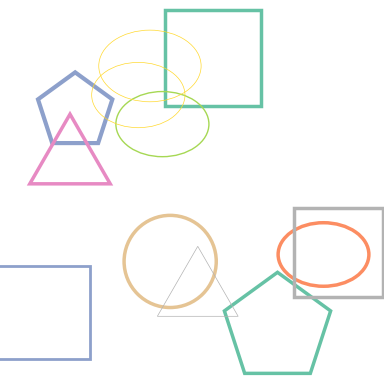[{"shape": "pentagon", "thickness": 2.5, "radius": 0.73, "center": [0.721, 0.148]}, {"shape": "square", "thickness": 2.5, "radius": 0.63, "center": [0.554, 0.849]}, {"shape": "oval", "thickness": 2.5, "radius": 0.59, "center": [0.84, 0.339]}, {"shape": "square", "thickness": 2, "radius": 0.61, "center": [0.113, 0.188]}, {"shape": "pentagon", "thickness": 3, "radius": 0.51, "center": [0.195, 0.711]}, {"shape": "triangle", "thickness": 2.5, "radius": 0.6, "center": [0.182, 0.583]}, {"shape": "oval", "thickness": 1, "radius": 0.6, "center": [0.422, 0.678]}, {"shape": "oval", "thickness": 0.5, "radius": 0.66, "center": [0.389, 0.829]}, {"shape": "oval", "thickness": 0.5, "radius": 0.61, "center": [0.359, 0.753]}, {"shape": "circle", "thickness": 2.5, "radius": 0.6, "center": [0.442, 0.321]}, {"shape": "triangle", "thickness": 0.5, "radius": 0.61, "center": [0.514, 0.239]}, {"shape": "square", "thickness": 2.5, "radius": 0.58, "center": [0.88, 0.344]}]